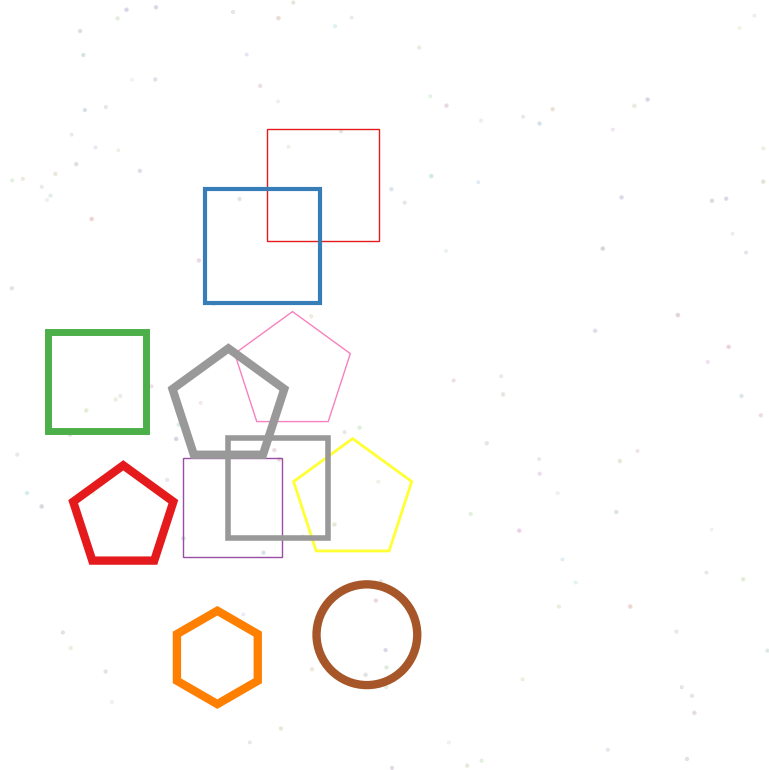[{"shape": "pentagon", "thickness": 3, "radius": 0.34, "center": [0.16, 0.327]}, {"shape": "square", "thickness": 0.5, "radius": 0.36, "center": [0.42, 0.76]}, {"shape": "square", "thickness": 1.5, "radius": 0.37, "center": [0.341, 0.68]}, {"shape": "square", "thickness": 2.5, "radius": 0.32, "center": [0.126, 0.505]}, {"shape": "square", "thickness": 0.5, "radius": 0.32, "center": [0.302, 0.341]}, {"shape": "hexagon", "thickness": 3, "radius": 0.3, "center": [0.282, 0.146]}, {"shape": "pentagon", "thickness": 1, "radius": 0.4, "center": [0.458, 0.35]}, {"shape": "circle", "thickness": 3, "radius": 0.33, "center": [0.476, 0.176]}, {"shape": "pentagon", "thickness": 0.5, "radius": 0.39, "center": [0.38, 0.516]}, {"shape": "square", "thickness": 2, "radius": 0.33, "center": [0.361, 0.366]}, {"shape": "pentagon", "thickness": 3, "radius": 0.38, "center": [0.297, 0.471]}]